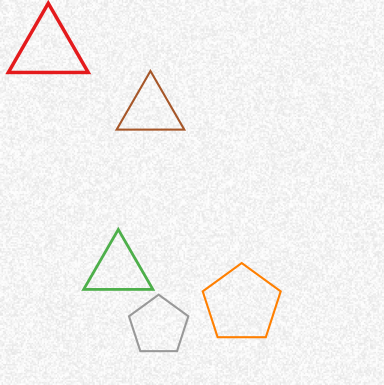[{"shape": "triangle", "thickness": 2.5, "radius": 0.6, "center": [0.125, 0.872]}, {"shape": "triangle", "thickness": 2, "radius": 0.52, "center": [0.307, 0.3]}, {"shape": "pentagon", "thickness": 1.5, "radius": 0.53, "center": [0.628, 0.21]}, {"shape": "triangle", "thickness": 1.5, "radius": 0.51, "center": [0.391, 0.714]}, {"shape": "pentagon", "thickness": 1.5, "radius": 0.41, "center": [0.412, 0.154]}]